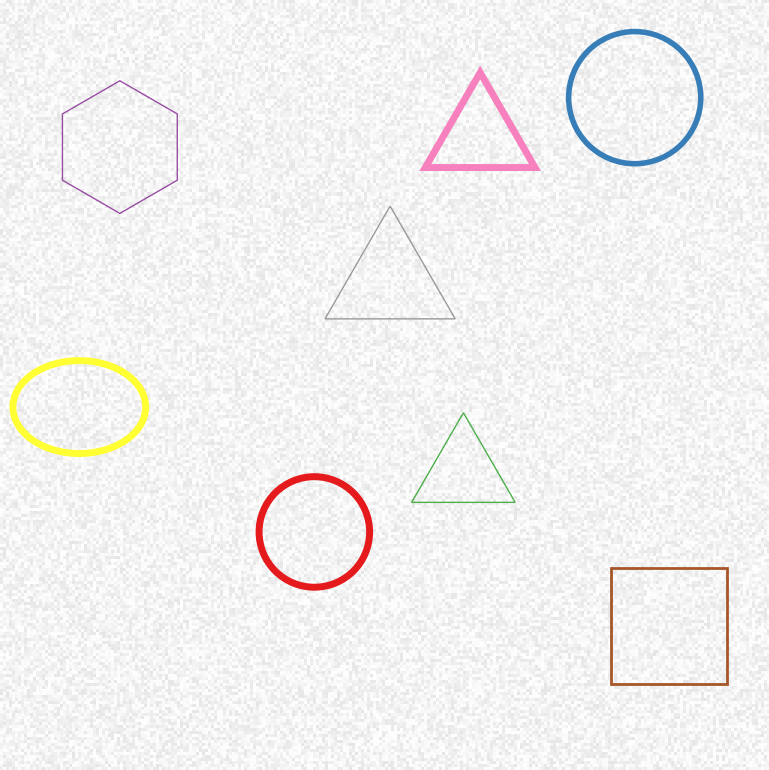[{"shape": "circle", "thickness": 2.5, "radius": 0.36, "center": [0.408, 0.309]}, {"shape": "circle", "thickness": 2, "radius": 0.43, "center": [0.824, 0.873]}, {"shape": "triangle", "thickness": 0.5, "radius": 0.39, "center": [0.602, 0.386]}, {"shape": "hexagon", "thickness": 0.5, "radius": 0.43, "center": [0.156, 0.809]}, {"shape": "oval", "thickness": 2.5, "radius": 0.43, "center": [0.103, 0.471]}, {"shape": "square", "thickness": 1, "radius": 0.38, "center": [0.869, 0.187]}, {"shape": "triangle", "thickness": 2.5, "radius": 0.41, "center": [0.624, 0.824]}, {"shape": "triangle", "thickness": 0.5, "radius": 0.49, "center": [0.507, 0.635]}]